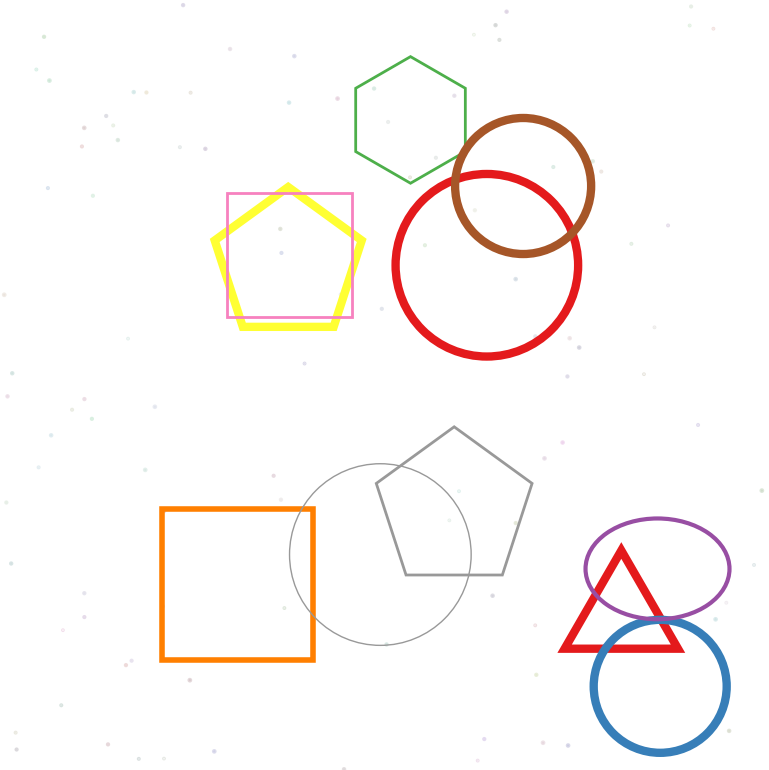[{"shape": "circle", "thickness": 3, "radius": 0.59, "center": [0.632, 0.656]}, {"shape": "triangle", "thickness": 3, "radius": 0.43, "center": [0.807, 0.2]}, {"shape": "circle", "thickness": 3, "radius": 0.43, "center": [0.857, 0.109]}, {"shape": "hexagon", "thickness": 1, "radius": 0.41, "center": [0.533, 0.844]}, {"shape": "oval", "thickness": 1.5, "radius": 0.47, "center": [0.854, 0.261]}, {"shape": "square", "thickness": 2, "radius": 0.49, "center": [0.308, 0.241]}, {"shape": "pentagon", "thickness": 3, "radius": 0.5, "center": [0.374, 0.657]}, {"shape": "circle", "thickness": 3, "radius": 0.44, "center": [0.679, 0.758]}, {"shape": "square", "thickness": 1, "radius": 0.4, "center": [0.376, 0.669]}, {"shape": "pentagon", "thickness": 1, "radius": 0.53, "center": [0.59, 0.339]}, {"shape": "circle", "thickness": 0.5, "radius": 0.59, "center": [0.494, 0.28]}]